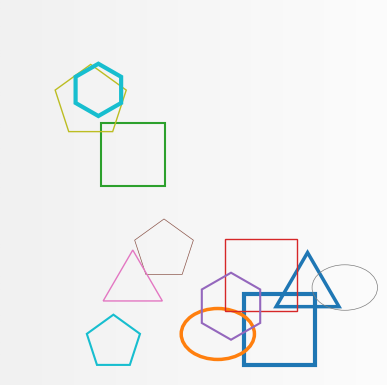[{"shape": "square", "thickness": 3, "radius": 0.45, "center": [0.721, 0.144]}, {"shape": "triangle", "thickness": 2.5, "radius": 0.47, "center": [0.794, 0.25]}, {"shape": "oval", "thickness": 2.5, "radius": 0.47, "center": [0.562, 0.133]}, {"shape": "square", "thickness": 1.5, "radius": 0.41, "center": [0.344, 0.598]}, {"shape": "square", "thickness": 1, "radius": 0.47, "center": [0.674, 0.285]}, {"shape": "hexagon", "thickness": 1.5, "radius": 0.44, "center": [0.596, 0.205]}, {"shape": "pentagon", "thickness": 0.5, "radius": 0.4, "center": [0.423, 0.352]}, {"shape": "triangle", "thickness": 1, "radius": 0.44, "center": [0.343, 0.262]}, {"shape": "oval", "thickness": 0.5, "radius": 0.42, "center": [0.89, 0.253]}, {"shape": "pentagon", "thickness": 1, "radius": 0.48, "center": [0.234, 0.736]}, {"shape": "hexagon", "thickness": 3, "radius": 0.34, "center": [0.254, 0.767]}, {"shape": "pentagon", "thickness": 1.5, "radius": 0.36, "center": [0.293, 0.111]}]